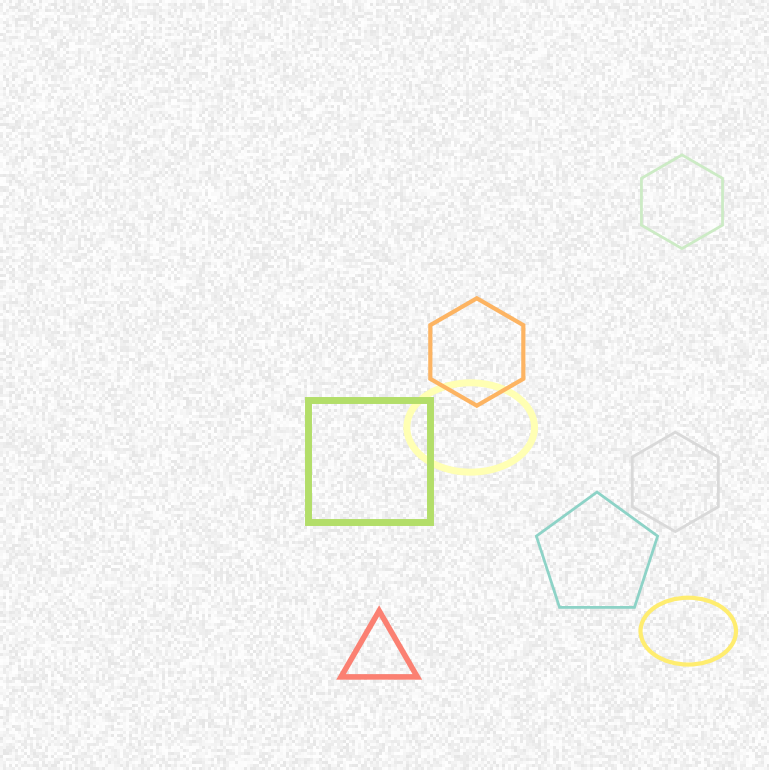[{"shape": "pentagon", "thickness": 1, "radius": 0.41, "center": [0.775, 0.278]}, {"shape": "oval", "thickness": 2.5, "radius": 0.41, "center": [0.611, 0.445]}, {"shape": "triangle", "thickness": 2, "radius": 0.29, "center": [0.492, 0.15]}, {"shape": "hexagon", "thickness": 1.5, "radius": 0.35, "center": [0.619, 0.543]}, {"shape": "square", "thickness": 2.5, "radius": 0.39, "center": [0.479, 0.401]}, {"shape": "hexagon", "thickness": 1, "radius": 0.32, "center": [0.877, 0.374]}, {"shape": "hexagon", "thickness": 1, "radius": 0.3, "center": [0.886, 0.738]}, {"shape": "oval", "thickness": 1.5, "radius": 0.31, "center": [0.894, 0.18]}]